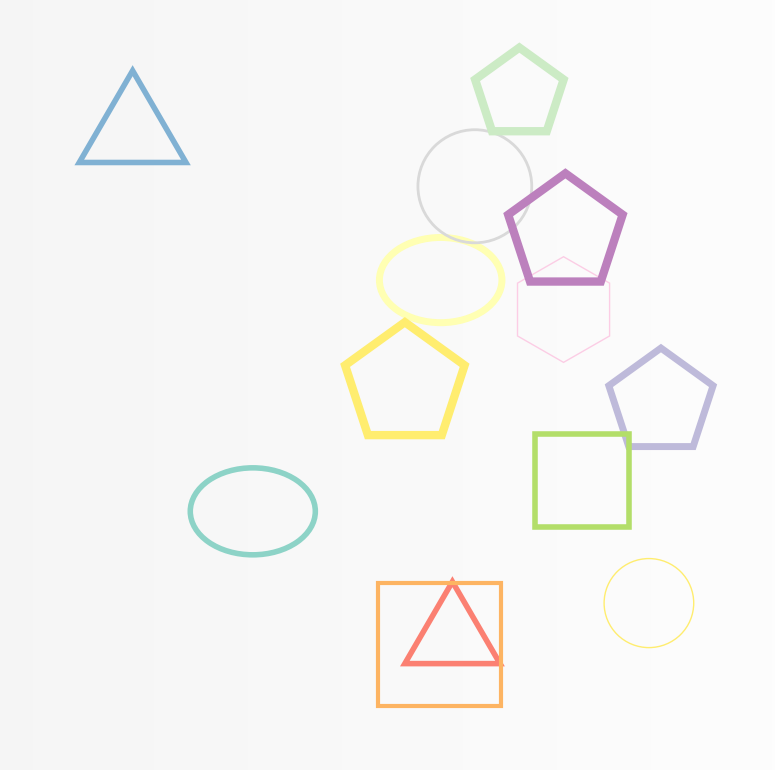[{"shape": "oval", "thickness": 2, "radius": 0.4, "center": [0.326, 0.336]}, {"shape": "oval", "thickness": 2.5, "radius": 0.4, "center": [0.569, 0.636]}, {"shape": "pentagon", "thickness": 2.5, "radius": 0.35, "center": [0.853, 0.477]}, {"shape": "triangle", "thickness": 2, "radius": 0.35, "center": [0.584, 0.174]}, {"shape": "triangle", "thickness": 2, "radius": 0.4, "center": [0.171, 0.829]}, {"shape": "square", "thickness": 1.5, "radius": 0.4, "center": [0.567, 0.163]}, {"shape": "square", "thickness": 2, "radius": 0.3, "center": [0.751, 0.376]}, {"shape": "hexagon", "thickness": 0.5, "radius": 0.34, "center": [0.727, 0.598]}, {"shape": "circle", "thickness": 1, "radius": 0.37, "center": [0.613, 0.758]}, {"shape": "pentagon", "thickness": 3, "radius": 0.39, "center": [0.73, 0.697]}, {"shape": "pentagon", "thickness": 3, "radius": 0.3, "center": [0.67, 0.878]}, {"shape": "pentagon", "thickness": 3, "radius": 0.41, "center": [0.522, 0.501]}, {"shape": "circle", "thickness": 0.5, "radius": 0.29, "center": [0.837, 0.217]}]